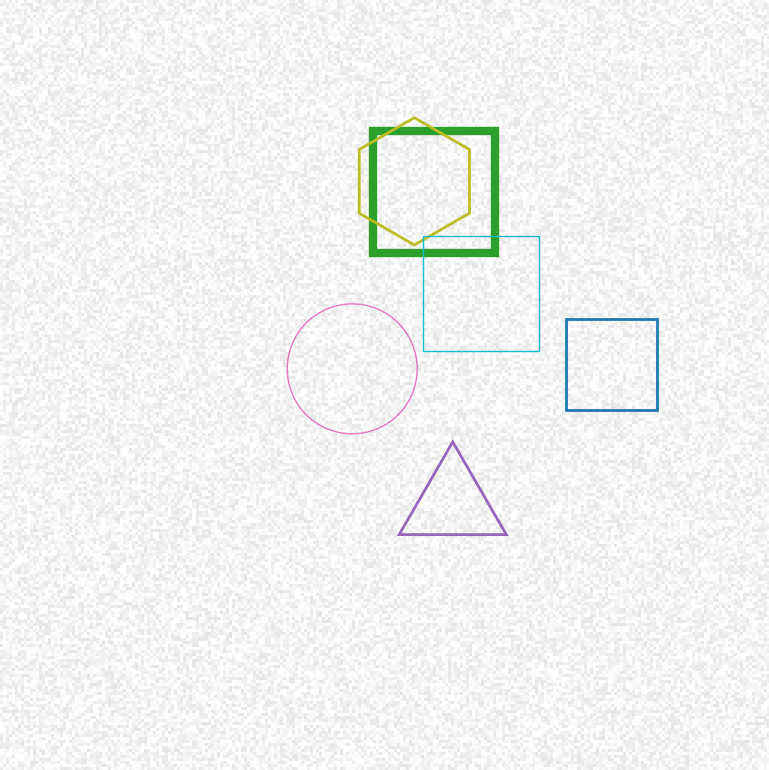[{"shape": "square", "thickness": 1, "radius": 0.3, "center": [0.794, 0.526]}, {"shape": "square", "thickness": 3, "radius": 0.4, "center": [0.564, 0.75]}, {"shape": "triangle", "thickness": 1, "radius": 0.4, "center": [0.588, 0.346]}, {"shape": "circle", "thickness": 0.5, "radius": 0.42, "center": [0.457, 0.521]}, {"shape": "hexagon", "thickness": 1, "radius": 0.41, "center": [0.538, 0.764]}, {"shape": "square", "thickness": 0.5, "radius": 0.37, "center": [0.625, 0.619]}]